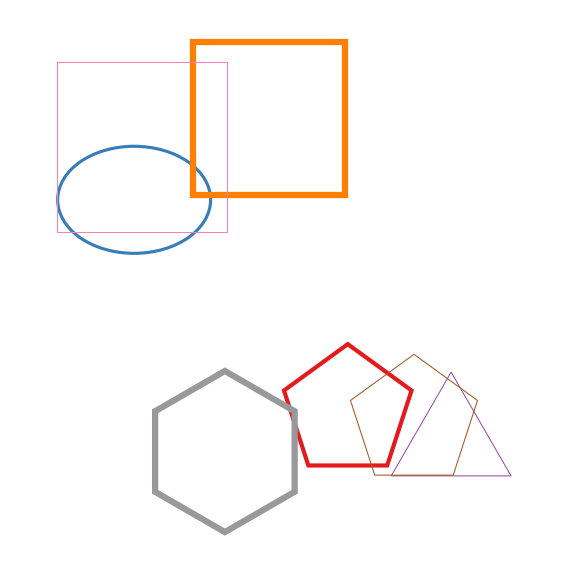[{"shape": "pentagon", "thickness": 2, "radius": 0.58, "center": [0.602, 0.287]}, {"shape": "oval", "thickness": 1.5, "radius": 0.66, "center": [0.232, 0.653]}, {"shape": "triangle", "thickness": 0.5, "radius": 0.6, "center": [0.781, 0.235]}, {"shape": "square", "thickness": 3, "radius": 0.66, "center": [0.466, 0.794]}, {"shape": "pentagon", "thickness": 0.5, "radius": 0.58, "center": [0.717, 0.27]}, {"shape": "square", "thickness": 0.5, "radius": 0.74, "center": [0.246, 0.744]}, {"shape": "hexagon", "thickness": 3, "radius": 0.7, "center": [0.389, 0.217]}]